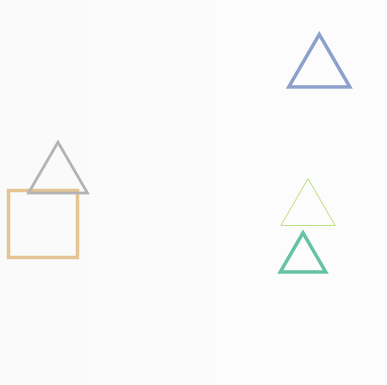[{"shape": "triangle", "thickness": 2.5, "radius": 0.34, "center": [0.782, 0.327]}, {"shape": "triangle", "thickness": 2.5, "radius": 0.45, "center": [0.824, 0.82]}, {"shape": "triangle", "thickness": 0.5, "radius": 0.4, "center": [0.795, 0.455]}, {"shape": "square", "thickness": 2.5, "radius": 0.44, "center": [0.11, 0.419]}, {"shape": "triangle", "thickness": 2, "radius": 0.44, "center": [0.15, 0.543]}]